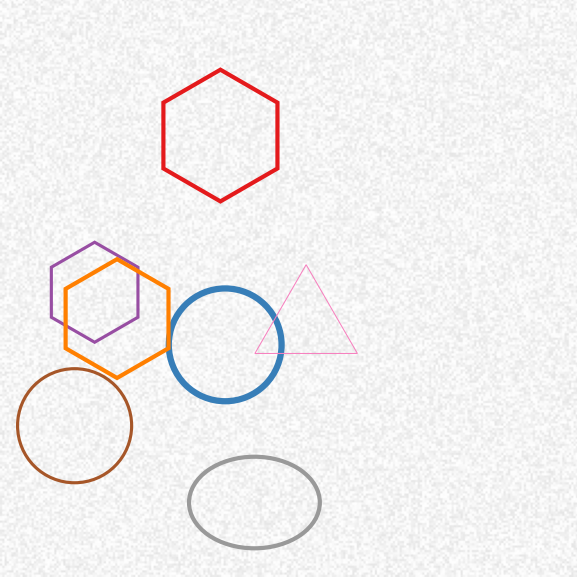[{"shape": "hexagon", "thickness": 2, "radius": 0.57, "center": [0.382, 0.764]}, {"shape": "circle", "thickness": 3, "radius": 0.49, "center": [0.39, 0.402]}, {"shape": "hexagon", "thickness": 1.5, "radius": 0.43, "center": [0.164, 0.493]}, {"shape": "hexagon", "thickness": 2, "radius": 0.51, "center": [0.203, 0.448]}, {"shape": "circle", "thickness": 1.5, "radius": 0.49, "center": [0.129, 0.262]}, {"shape": "triangle", "thickness": 0.5, "radius": 0.51, "center": [0.53, 0.438]}, {"shape": "oval", "thickness": 2, "radius": 0.57, "center": [0.441, 0.129]}]